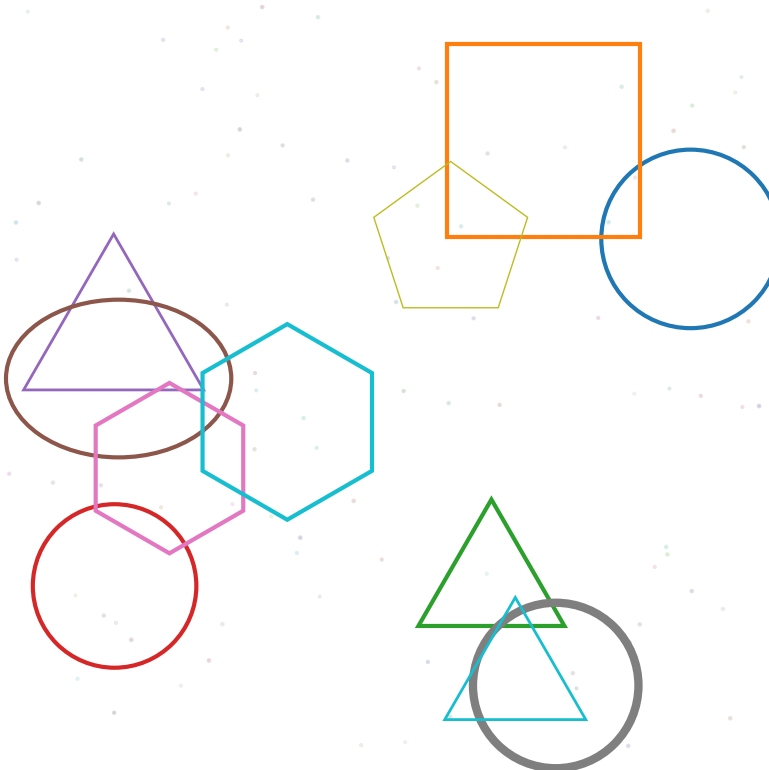[{"shape": "circle", "thickness": 1.5, "radius": 0.58, "center": [0.897, 0.69]}, {"shape": "square", "thickness": 1.5, "radius": 0.63, "center": [0.706, 0.817]}, {"shape": "triangle", "thickness": 1.5, "radius": 0.55, "center": [0.638, 0.242]}, {"shape": "circle", "thickness": 1.5, "radius": 0.53, "center": [0.149, 0.239]}, {"shape": "triangle", "thickness": 1, "radius": 0.68, "center": [0.148, 0.561]}, {"shape": "oval", "thickness": 1.5, "radius": 0.73, "center": [0.154, 0.508]}, {"shape": "hexagon", "thickness": 1.5, "radius": 0.55, "center": [0.22, 0.392]}, {"shape": "circle", "thickness": 3, "radius": 0.54, "center": [0.722, 0.11]}, {"shape": "pentagon", "thickness": 0.5, "radius": 0.53, "center": [0.585, 0.685]}, {"shape": "hexagon", "thickness": 1.5, "radius": 0.64, "center": [0.373, 0.452]}, {"shape": "triangle", "thickness": 1, "radius": 0.53, "center": [0.669, 0.118]}]